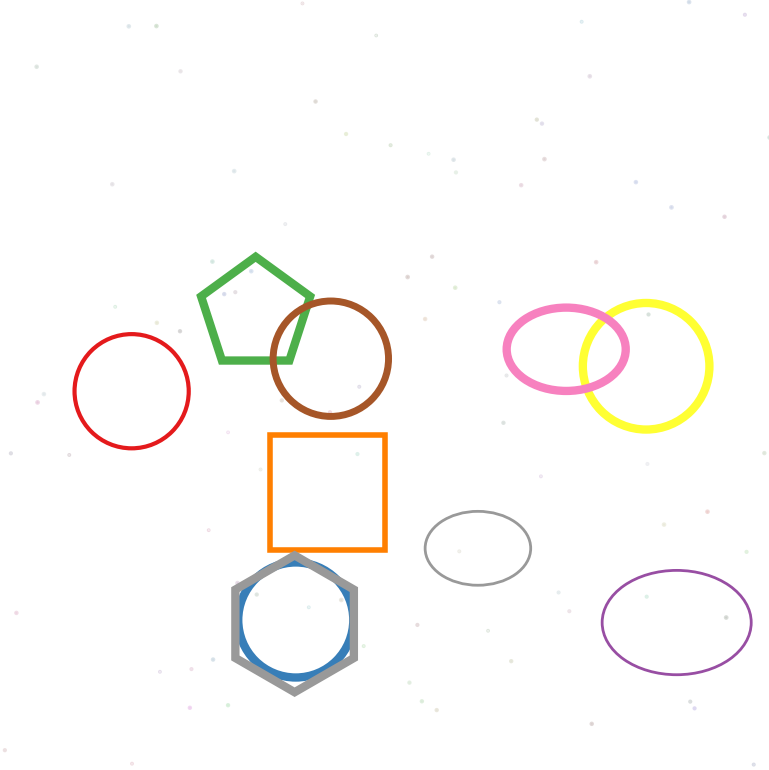[{"shape": "circle", "thickness": 1.5, "radius": 0.37, "center": [0.171, 0.492]}, {"shape": "circle", "thickness": 3, "radius": 0.37, "center": [0.384, 0.195]}, {"shape": "pentagon", "thickness": 3, "radius": 0.37, "center": [0.332, 0.592]}, {"shape": "oval", "thickness": 1, "radius": 0.48, "center": [0.879, 0.191]}, {"shape": "square", "thickness": 2, "radius": 0.37, "center": [0.426, 0.361]}, {"shape": "circle", "thickness": 3, "radius": 0.41, "center": [0.839, 0.524]}, {"shape": "circle", "thickness": 2.5, "radius": 0.37, "center": [0.43, 0.534]}, {"shape": "oval", "thickness": 3, "radius": 0.39, "center": [0.735, 0.546]}, {"shape": "hexagon", "thickness": 3, "radius": 0.44, "center": [0.383, 0.19]}, {"shape": "oval", "thickness": 1, "radius": 0.34, "center": [0.621, 0.288]}]